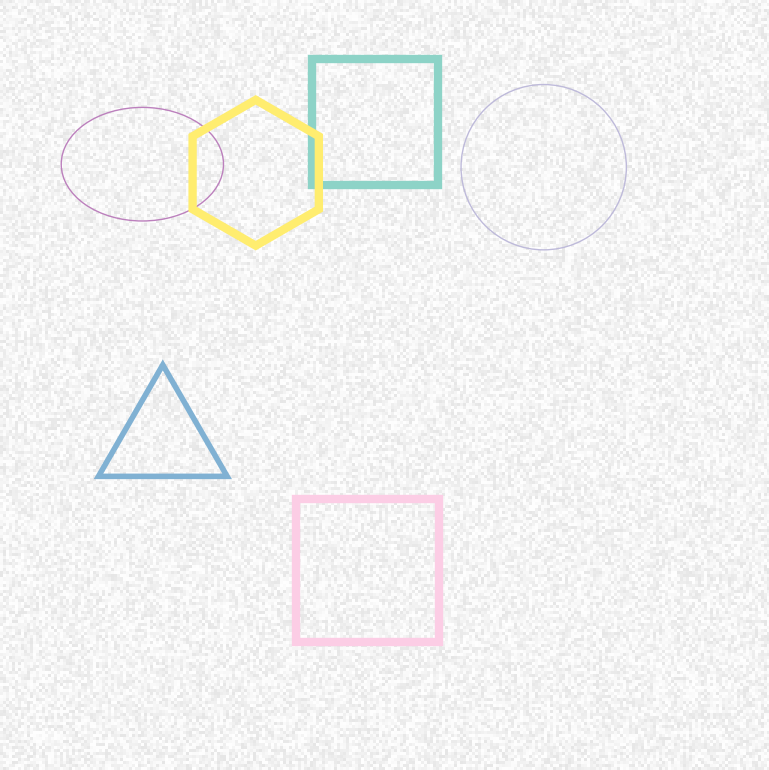[{"shape": "square", "thickness": 3, "radius": 0.41, "center": [0.487, 0.841]}, {"shape": "circle", "thickness": 0.5, "radius": 0.54, "center": [0.706, 0.783]}, {"shape": "triangle", "thickness": 2, "radius": 0.48, "center": [0.211, 0.43]}, {"shape": "square", "thickness": 3, "radius": 0.46, "center": [0.478, 0.259]}, {"shape": "oval", "thickness": 0.5, "radius": 0.53, "center": [0.185, 0.787]}, {"shape": "hexagon", "thickness": 3, "radius": 0.47, "center": [0.332, 0.776]}]